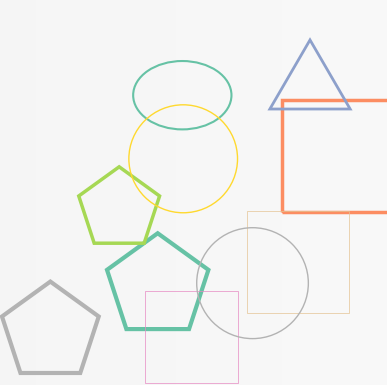[{"shape": "pentagon", "thickness": 3, "radius": 0.69, "center": [0.407, 0.257]}, {"shape": "oval", "thickness": 1.5, "radius": 0.63, "center": [0.47, 0.753]}, {"shape": "square", "thickness": 2.5, "radius": 0.73, "center": [0.874, 0.594]}, {"shape": "triangle", "thickness": 2, "radius": 0.6, "center": [0.8, 0.777]}, {"shape": "square", "thickness": 0.5, "radius": 0.6, "center": [0.494, 0.124]}, {"shape": "pentagon", "thickness": 2.5, "radius": 0.55, "center": [0.308, 0.457]}, {"shape": "circle", "thickness": 1, "radius": 0.7, "center": [0.473, 0.588]}, {"shape": "square", "thickness": 0.5, "radius": 0.66, "center": [0.769, 0.32]}, {"shape": "circle", "thickness": 1, "radius": 0.72, "center": [0.652, 0.265]}, {"shape": "pentagon", "thickness": 3, "radius": 0.66, "center": [0.13, 0.137]}]